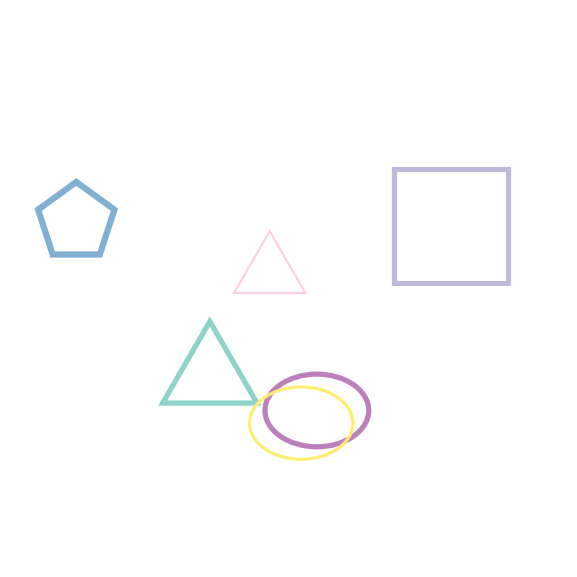[{"shape": "triangle", "thickness": 2.5, "radius": 0.47, "center": [0.363, 0.348]}, {"shape": "square", "thickness": 2.5, "radius": 0.49, "center": [0.781, 0.608]}, {"shape": "pentagon", "thickness": 3, "radius": 0.35, "center": [0.132, 0.615]}, {"shape": "triangle", "thickness": 1, "radius": 0.36, "center": [0.467, 0.527]}, {"shape": "oval", "thickness": 2.5, "radius": 0.45, "center": [0.549, 0.288]}, {"shape": "oval", "thickness": 1.5, "radius": 0.45, "center": [0.522, 0.266]}]